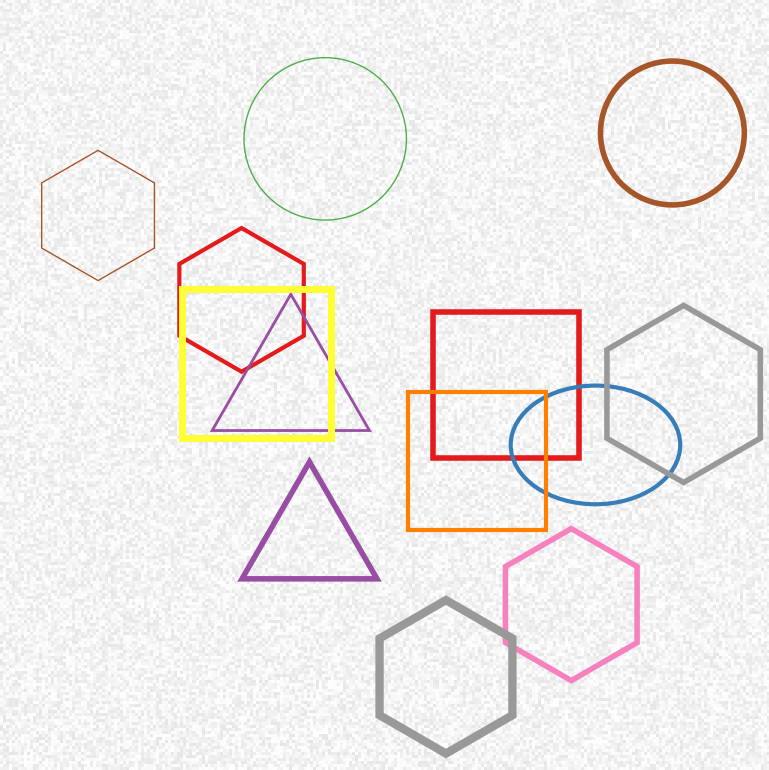[{"shape": "hexagon", "thickness": 1.5, "radius": 0.47, "center": [0.314, 0.611]}, {"shape": "square", "thickness": 2, "radius": 0.48, "center": [0.657, 0.5]}, {"shape": "oval", "thickness": 1.5, "radius": 0.55, "center": [0.773, 0.422]}, {"shape": "circle", "thickness": 0.5, "radius": 0.53, "center": [0.422, 0.82]}, {"shape": "triangle", "thickness": 2, "radius": 0.51, "center": [0.402, 0.299]}, {"shape": "triangle", "thickness": 1, "radius": 0.59, "center": [0.378, 0.5]}, {"shape": "square", "thickness": 1.5, "radius": 0.45, "center": [0.62, 0.402]}, {"shape": "square", "thickness": 2.5, "radius": 0.48, "center": [0.333, 0.527]}, {"shape": "circle", "thickness": 2, "radius": 0.47, "center": [0.873, 0.827]}, {"shape": "hexagon", "thickness": 0.5, "radius": 0.42, "center": [0.127, 0.72]}, {"shape": "hexagon", "thickness": 2, "radius": 0.49, "center": [0.742, 0.215]}, {"shape": "hexagon", "thickness": 3, "radius": 0.5, "center": [0.579, 0.121]}, {"shape": "hexagon", "thickness": 2, "radius": 0.57, "center": [0.888, 0.488]}]